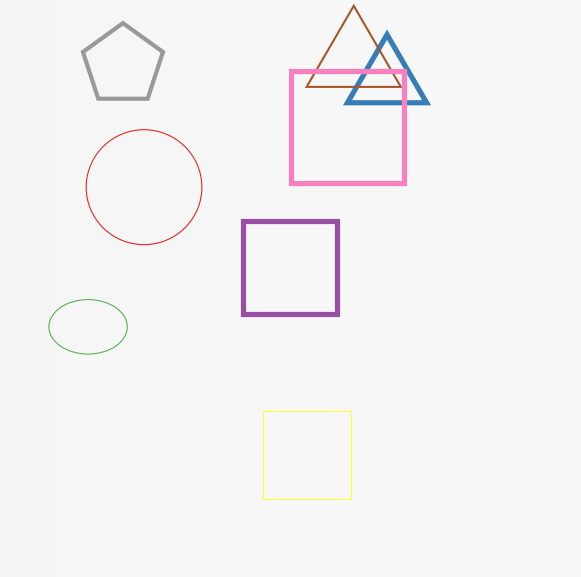[{"shape": "circle", "thickness": 0.5, "radius": 0.5, "center": [0.248, 0.675]}, {"shape": "triangle", "thickness": 2.5, "radius": 0.39, "center": [0.666, 0.861]}, {"shape": "oval", "thickness": 0.5, "radius": 0.34, "center": [0.152, 0.433]}, {"shape": "square", "thickness": 2.5, "radius": 0.4, "center": [0.499, 0.535]}, {"shape": "square", "thickness": 0.5, "radius": 0.38, "center": [0.528, 0.212]}, {"shape": "triangle", "thickness": 1, "radius": 0.47, "center": [0.609, 0.895]}, {"shape": "square", "thickness": 2.5, "radius": 0.49, "center": [0.598, 0.779]}, {"shape": "pentagon", "thickness": 2, "radius": 0.36, "center": [0.212, 0.887]}]